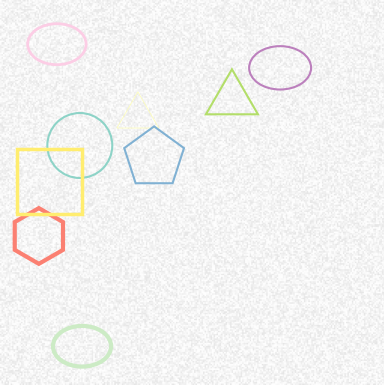[{"shape": "circle", "thickness": 1.5, "radius": 0.42, "center": [0.207, 0.622]}, {"shape": "triangle", "thickness": 0.5, "radius": 0.31, "center": [0.358, 0.699]}, {"shape": "hexagon", "thickness": 3, "radius": 0.36, "center": [0.101, 0.387]}, {"shape": "pentagon", "thickness": 1.5, "radius": 0.41, "center": [0.4, 0.59]}, {"shape": "triangle", "thickness": 1.5, "radius": 0.39, "center": [0.602, 0.742]}, {"shape": "oval", "thickness": 2, "radius": 0.38, "center": [0.148, 0.885]}, {"shape": "oval", "thickness": 1.5, "radius": 0.4, "center": [0.728, 0.824]}, {"shape": "oval", "thickness": 3, "radius": 0.38, "center": [0.213, 0.101]}, {"shape": "square", "thickness": 2.5, "radius": 0.43, "center": [0.129, 0.529]}]